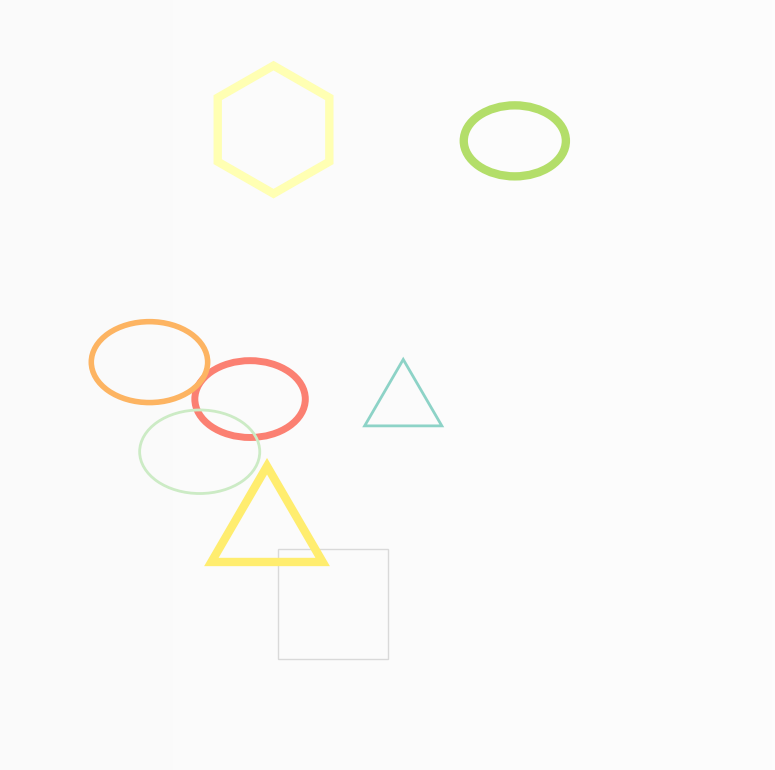[{"shape": "triangle", "thickness": 1, "radius": 0.29, "center": [0.52, 0.476]}, {"shape": "hexagon", "thickness": 3, "radius": 0.42, "center": [0.353, 0.832]}, {"shape": "oval", "thickness": 2.5, "radius": 0.36, "center": [0.323, 0.482]}, {"shape": "oval", "thickness": 2, "radius": 0.38, "center": [0.193, 0.53]}, {"shape": "oval", "thickness": 3, "radius": 0.33, "center": [0.664, 0.817]}, {"shape": "square", "thickness": 0.5, "radius": 0.36, "center": [0.43, 0.215]}, {"shape": "oval", "thickness": 1, "radius": 0.39, "center": [0.258, 0.413]}, {"shape": "triangle", "thickness": 3, "radius": 0.41, "center": [0.345, 0.312]}]